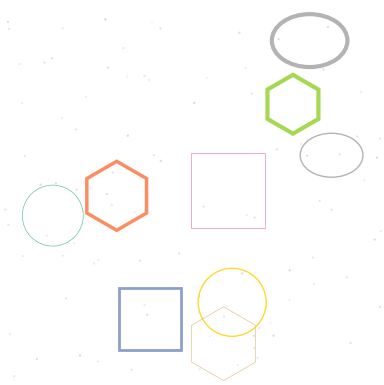[{"shape": "circle", "thickness": 0.5, "radius": 0.4, "center": [0.137, 0.44]}, {"shape": "hexagon", "thickness": 2.5, "radius": 0.45, "center": [0.303, 0.491]}, {"shape": "square", "thickness": 2, "radius": 0.41, "center": [0.39, 0.171]}, {"shape": "square", "thickness": 0.5, "radius": 0.48, "center": [0.593, 0.506]}, {"shape": "hexagon", "thickness": 3, "radius": 0.38, "center": [0.761, 0.729]}, {"shape": "circle", "thickness": 1, "radius": 0.44, "center": [0.603, 0.215]}, {"shape": "hexagon", "thickness": 0.5, "radius": 0.48, "center": [0.581, 0.107]}, {"shape": "oval", "thickness": 3, "radius": 0.49, "center": [0.804, 0.895]}, {"shape": "oval", "thickness": 1, "radius": 0.41, "center": [0.861, 0.597]}]